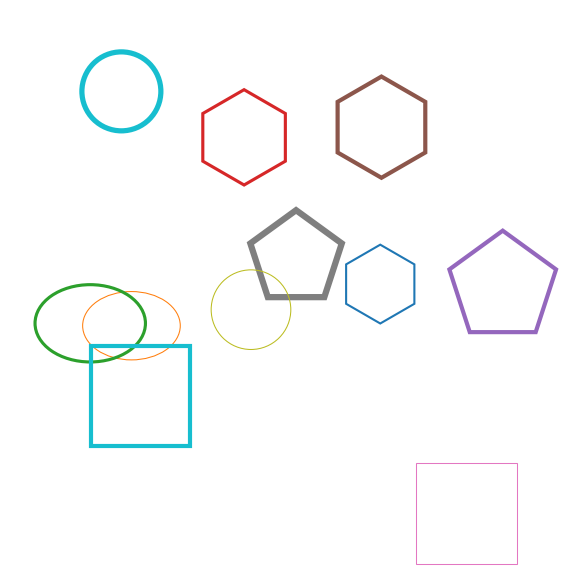[{"shape": "hexagon", "thickness": 1, "radius": 0.34, "center": [0.658, 0.507]}, {"shape": "oval", "thickness": 0.5, "radius": 0.42, "center": [0.228, 0.435]}, {"shape": "oval", "thickness": 1.5, "radius": 0.48, "center": [0.156, 0.439]}, {"shape": "hexagon", "thickness": 1.5, "radius": 0.41, "center": [0.423, 0.761]}, {"shape": "pentagon", "thickness": 2, "radius": 0.49, "center": [0.871, 0.503]}, {"shape": "hexagon", "thickness": 2, "radius": 0.44, "center": [0.661, 0.779]}, {"shape": "square", "thickness": 0.5, "radius": 0.44, "center": [0.808, 0.111]}, {"shape": "pentagon", "thickness": 3, "radius": 0.42, "center": [0.513, 0.552]}, {"shape": "circle", "thickness": 0.5, "radius": 0.34, "center": [0.435, 0.463]}, {"shape": "square", "thickness": 2, "radius": 0.43, "center": [0.243, 0.314]}, {"shape": "circle", "thickness": 2.5, "radius": 0.34, "center": [0.21, 0.841]}]